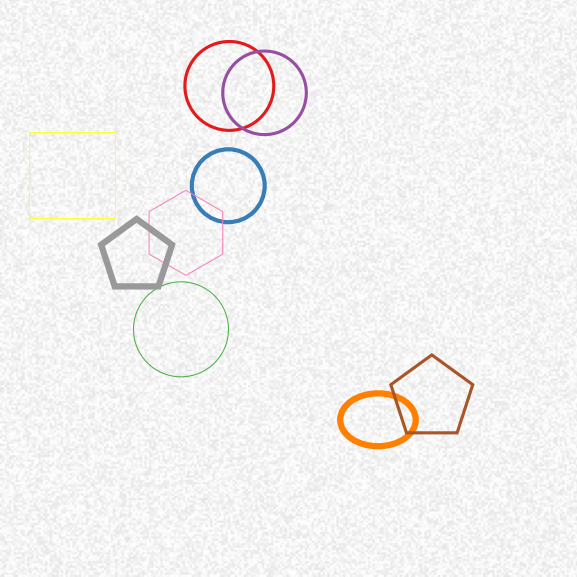[{"shape": "circle", "thickness": 1.5, "radius": 0.38, "center": [0.397, 0.85]}, {"shape": "circle", "thickness": 2, "radius": 0.32, "center": [0.395, 0.678]}, {"shape": "circle", "thickness": 0.5, "radius": 0.41, "center": [0.313, 0.429]}, {"shape": "circle", "thickness": 1.5, "radius": 0.36, "center": [0.458, 0.838]}, {"shape": "oval", "thickness": 3, "radius": 0.33, "center": [0.655, 0.272]}, {"shape": "square", "thickness": 0.5, "radius": 0.37, "center": [0.125, 0.696]}, {"shape": "pentagon", "thickness": 1.5, "radius": 0.37, "center": [0.748, 0.31]}, {"shape": "hexagon", "thickness": 0.5, "radius": 0.37, "center": [0.322, 0.596]}, {"shape": "pentagon", "thickness": 3, "radius": 0.32, "center": [0.237, 0.555]}]